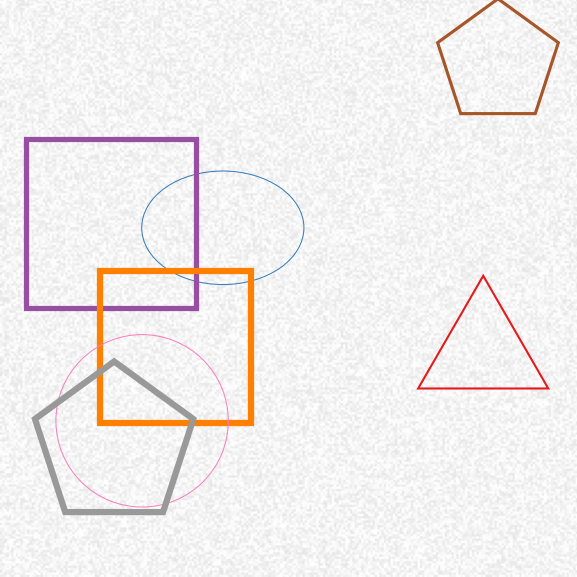[{"shape": "triangle", "thickness": 1, "radius": 0.65, "center": [0.837, 0.391]}, {"shape": "oval", "thickness": 0.5, "radius": 0.7, "center": [0.386, 0.605]}, {"shape": "square", "thickness": 2.5, "radius": 0.73, "center": [0.193, 0.612]}, {"shape": "square", "thickness": 3, "radius": 0.66, "center": [0.304, 0.399]}, {"shape": "pentagon", "thickness": 1.5, "radius": 0.55, "center": [0.862, 0.891]}, {"shape": "circle", "thickness": 0.5, "radius": 0.75, "center": [0.246, 0.27]}, {"shape": "pentagon", "thickness": 3, "radius": 0.72, "center": [0.198, 0.229]}]